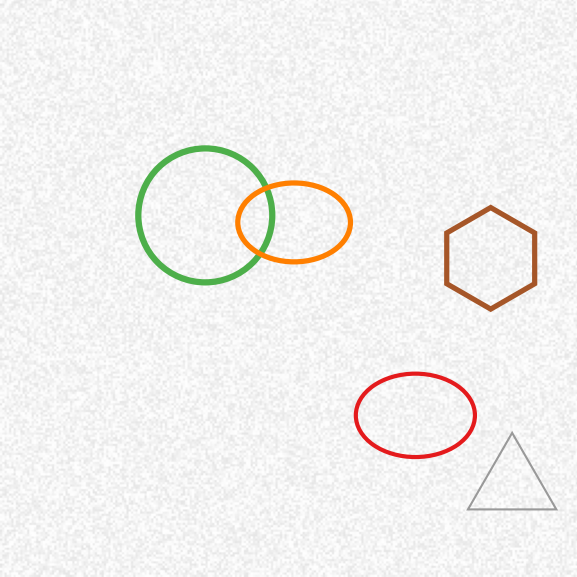[{"shape": "oval", "thickness": 2, "radius": 0.52, "center": [0.719, 0.28]}, {"shape": "circle", "thickness": 3, "radius": 0.58, "center": [0.355, 0.626]}, {"shape": "oval", "thickness": 2.5, "radius": 0.49, "center": [0.509, 0.614]}, {"shape": "hexagon", "thickness": 2.5, "radius": 0.44, "center": [0.85, 0.552]}, {"shape": "triangle", "thickness": 1, "radius": 0.44, "center": [0.887, 0.161]}]